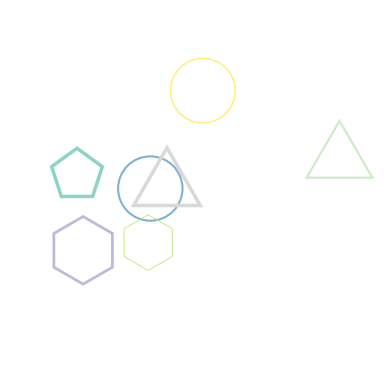[{"shape": "pentagon", "thickness": 2.5, "radius": 0.35, "center": [0.2, 0.546]}, {"shape": "hexagon", "thickness": 2, "radius": 0.44, "center": [0.216, 0.35]}, {"shape": "circle", "thickness": 1.5, "radius": 0.42, "center": [0.39, 0.51]}, {"shape": "hexagon", "thickness": 0.5, "radius": 0.36, "center": [0.385, 0.37]}, {"shape": "triangle", "thickness": 2.5, "radius": 0.5, "center": [0.434, 0.516]}, {"shape": "triangle", "thickness": 1.5, "radius": 0.49, "center": [0.882, 0.588]}, {"shape": "circle", "thickness": 1, "radius": 0.42, "center": [0.527, 0.765]}]